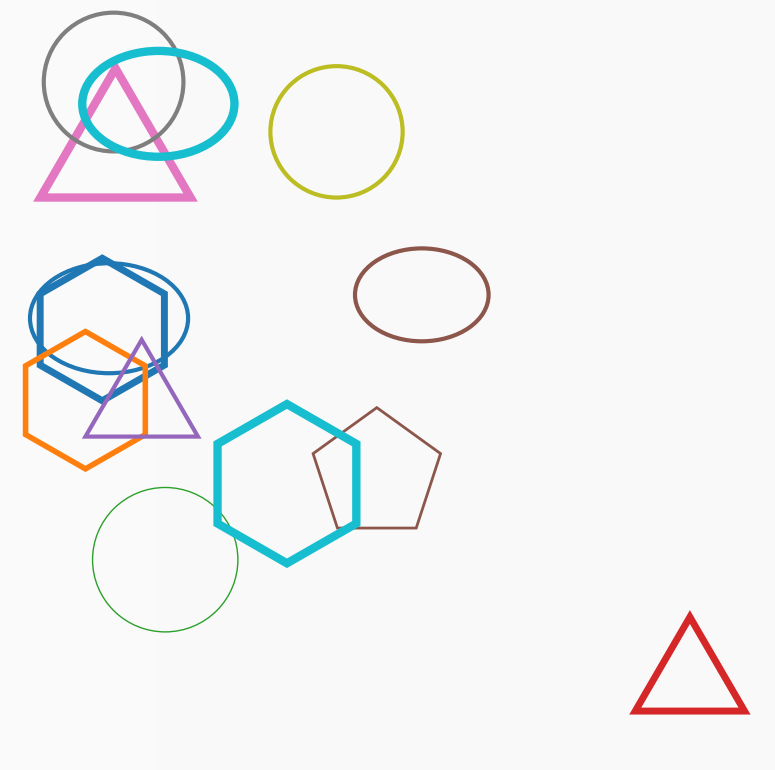[{"shape": "hexagon", "thickness": 2.5, "radius": 0.46, "center": [0.132, 0.572]}, {"shape": "oval", "thickness": 1.5, "radius": 0.51, "center": [0.141, 0.587]}, {"shape": "hexagon", "thickness": 2, "radius": 0.45, "center": [0.11, 0.48]}, {"shape": "circle", "thickness": 0.5, "radius": 0.47, "center": [0.213, 0.273]}, {"shape": "triangle", "thickness": 2.5, "radius": 0.41, "center": [0.89, 0.117]}, {"shape": "triangle", "thickness": 1.5, "radius": 0.42, "center": [0.183, 0.475]}, {"shape": "oval", "thickness": 1.5, "radius": 0.43, "center": [0.544, 0.617]}, {"shape": "pentagon", "thickness": 1, "radius": 0.43, "center": [0.486, 0.384]}, {"shape": "triangle", "thickness": 3, "radius": 0.56, "center": [0.149, 0.799]}, {"shape": "circle", "thickness": 1.5, "radius": 0.45, "center": [0.147, 0.893]}, {"shape": "circle", "thickness": 1.5, "radius": 0.43, "center": [0.434, 0.829]}, {"shape": "oval", "thickness": 3, "radius": 0.49, "center": [0.204, 0.865]}, {"shape": "hexagon", "thickness": 3, "radius": 0.52, "center": [0.37, 0.372]}]